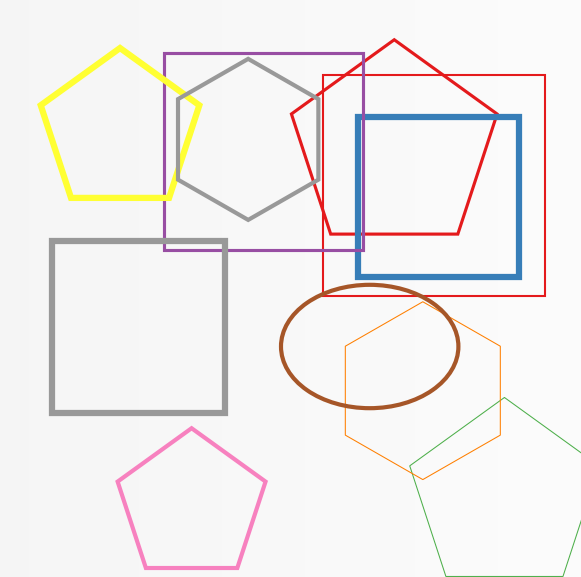[{"shape": "pentagon", "thickness": 1.5, "radius": 0.93, "center": [0.678, 0.744]}, {"shape": "square", "thickness": 1, "radius": 0.96, "center": [0.747, 0.678]}, {"shape": "square", "thickness": 3, "radius": 0.69, "center": [0.754, 0.658]}, {"shape": "pentagon", "thickness": 0.5, "radius": 0.86, "center": [0.868, 0.14]}, {"shape": "square", "thickness": 1.5, "radius": 0.85, "center": [0.453, 0.736]}, {"shape": "hexagon", "thickness": 0.5, "radius": 0.77, "center": [0.727, 0.323]}, {"shape": "pentagon", "thickness": 3, "radius": 0.72, "center": [0.207, 0.772]}, {"shape": "oval", "thickness": 2, "radius": 0.76, "center": [0.636, 0.399]}, {"shape": "pentagon", "thickness": 2, "radius": 0.67, "center": [0.33, 0.124]}, {"shape": "square", "thickness": 3, "radius": 0.75, "center": [0.238, 0.433]}, {"shape": "hexagon", "thickness": 2, "radius": 0.7, "center": [0.427, 0.758]}]